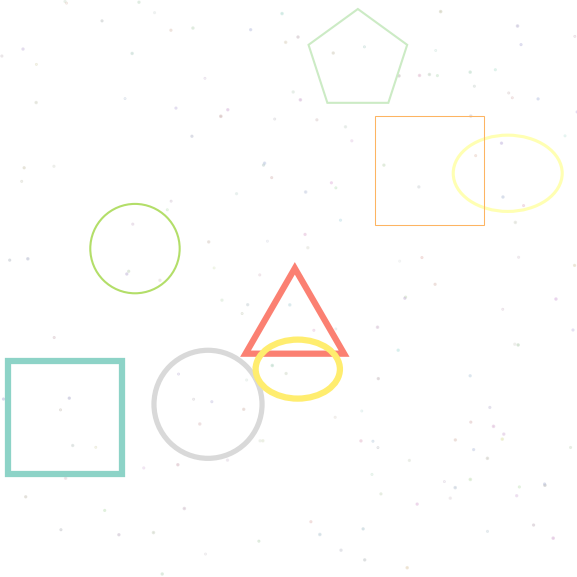[{"shape": "square", "thickness": 3, "radius": 0.49, "center": [0.112, 0.277]}, {"shape": "oval", "thickness": 1.5, "radius": 0.47, "center": [0.879, 0.699]}, {"shape": "triangle", "thickness": 3, "radius": 0.49, "center": [0.511, 0.436]}, {"shape": "square", "thickness": 0.5, "radius": 0.47, "center": [0.743, 0.704]}, {"shape": "circle", "thickness": 1, "radius": 0.39, "center": [0.234, 0.569]}, {"shape": "circle", "thickness": 2.5, "radius": 0.47, "center": [0.36, 0.299]}, {"shape": "pentagon", "thickness": 1, "radius": 0.45, "center": [0.62, 0.894]}, {"shape": "oval", "thickness": 3, "radius": 0.36, "center": [0.516, 0.36]}]